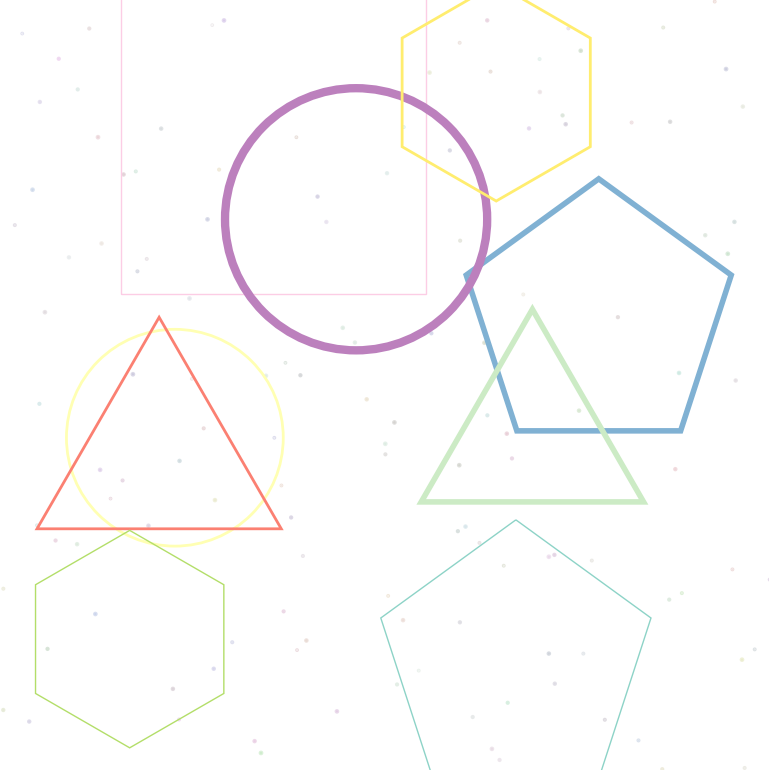[{"shape": "pentagon", "thickness": 0.5, "radius": 0.92, "center": [0.67, 0.14]}, {"shape": "circle", "thickness": 1, "radius": 0.7, "center": [0.227, 0.432]}, {"shape": "triangle", "thickness": 1, "radius": 0.92, "center": [0.207, 0.405]}, {"shape": "pentagon", "thickness": 2, "radius": 0.9, "center": [0.778, 0.587]}, {"shape": "hexagon", "thickness": 0.5, "radius": 0.71, "center": [0.168, 0.17]}, {"shape": "square", "thickness": 0.5, "radius": 0.99, "center": [0.356, 0.816]}, {"shape": "circle", "thickness": 3, "radius": 0.85, "center": [0.462, 0.715]}, {"shape": "triangle", "thickness": 2, "radius": 0.83, "center": [0.691, 0.432]}, {"shape": "hexagon", "thickness": 1, "radius": 0.71, "center": [0.644, 0.88]}]